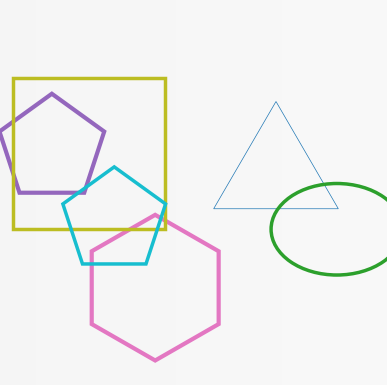[{"shape": "triangle", "thickness": 0.5, "radius": 0.93, "center": [0.712, 0.551]}, {"shape": "oval", "thickness": 2.5, "radius": 0.85, "center": [0.869, 0.405]}, {"shape": "pentagon", "thickness": 3, "radius": 0.71, "center": [0.134, 0.614]}, {"shape": "hexagon", "thickness": 3, "radius": 0.95, "center": [0.4, 0.253]}, {"shape": "square", "thickness": 2.5, "radius": 0.98, "center": [0.229, 0.602]}, {"shape": "pentagon", "thickness": 2.5, "radius": 0.7, "center": [0.295, 0.427]}]